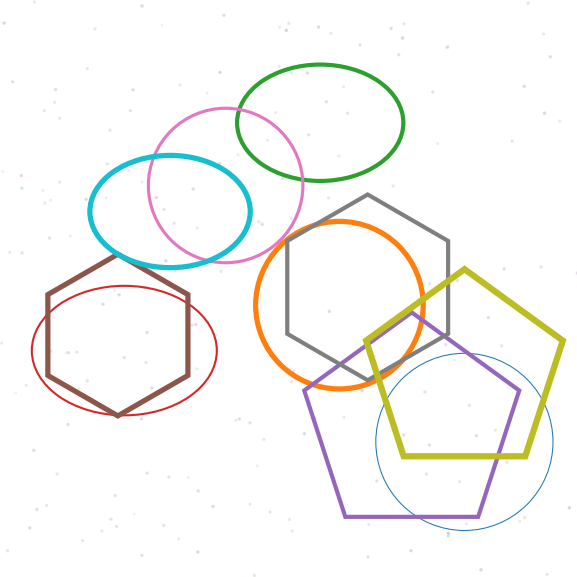[{"shape": "circle", "thickness": 0.5, "radius": 0.77, "center": [0.804, 0.234]}, {"shape": "circle", "thickness": 2.5, "radius": 0.73, "center": [0.588, 0.471]}, {"shape": "oval", "thickness": 2, "radius": 0.72, "center": [0.554, 0.787]}, {"shape": "oval", "thickness": 1, "radius": 0.8, "center": [0.215, 0.392]}, {"shape": "pentagon", "thickness": 2, "radius": 0.98, "center": [0.713, 0.262]}, {"shape": "hexagon", "thickness": 2.5, "radius": 0.7, "center": [0.204, 0.419]}, {"shape": "circle", "thickness": 1.5, "radius": 0.67, "center": [0.391, 0.678]}, {"shape": "hexagon", "thickness": 2, "radius": 0.8, "center": [0.637, 0.502]}, {"shape": "pentagon", "thickness": 3, "radius": 0.9, "center": [0.804, 0.354]}, {"shape": "oval", "thickness": 2.5, "radius": 0.69, "center": [0.294, 0.633]}]